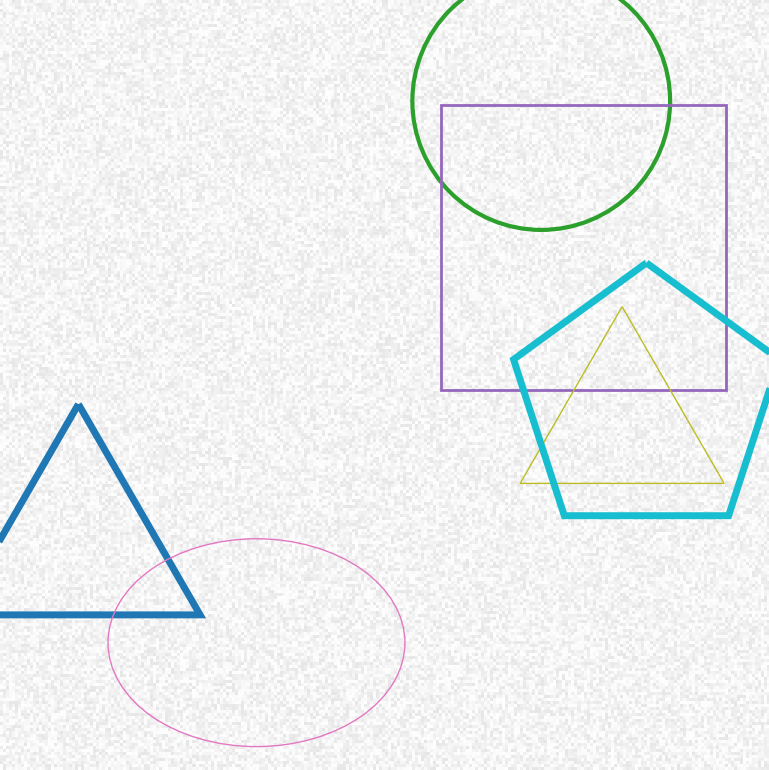[{"shape": "triangle", "thickness": 2.5, "radius": 0.91, "center": [0.102, 0.293]}, {"shape": "circle", "thickness": 1.5, "radius": 0.84, "center": [0.703, 0.869]}, {"shape": "square", "thickness": 1, "radius": 0.92, "center": [0.758, 0.678]}, {"shape": "oval", "thickness": 0.5, "radius": 0.96, "center": [0.333, 0.165]}, {"shape": "triangle", "thickness": 0.5, "radius": 0.76, "center": [0.808, 0.449]}, {"shape": "pentagon", "thickness": 2.5, "radius": 0.91, "center": [0.84, 0.477]}]